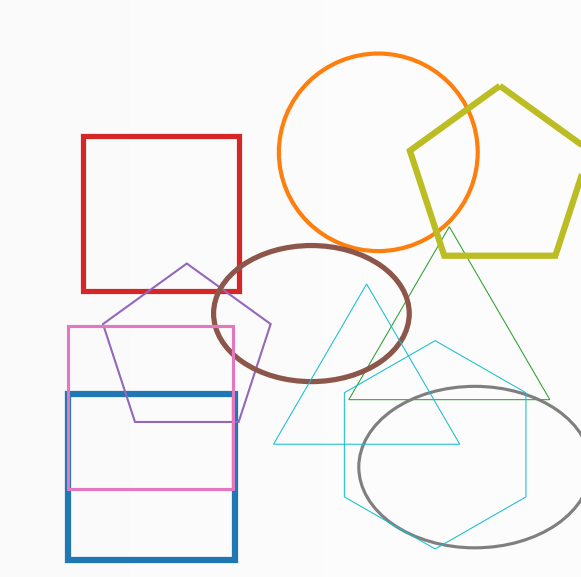[{"shape": "square", "thickness": 3, "radius": 0.72, "center": [0.261, 0.173]}, {"shape": "circle", "thickness": 2, "radius": 0.86, "center": [0.651, 0.735]}, {"shape": "triangle", "thickness": 0.5, "radius": 1.0, "center": [0.773, 0.407]}, {"shape": "square", "thickness": 2.5, "radius": 0.67, "center": [0.278, 0.629]}, {"shape": "pentagon", "thickness": 1, "radius": 0.76, "center": [0.321, 0.391]}, {"shape": "oval", "thickness": 2.5, "radius": 0.84, "center": [0.536, 0.456]}, {"shape": "square", "thickness": 1.5, "radius": 0.71, "center": [0.259, 0.293]}, {"shape": "oval", "thickness": 1.5, "radius": 1.0, "center": [0.817, 0.19]}, {"shape": "pentagon", "thickness": 3, "radius": 0.81, "center": [0.86, 0.688]}, {"shape": "hexagon", "thickness": 0.5, "radius": 0.9, "center": [0.749, 0.229]}, {"shape": "triangle", "thickness": 0.5, "radius": 0.92, "center": [0.631, 0.322]}]